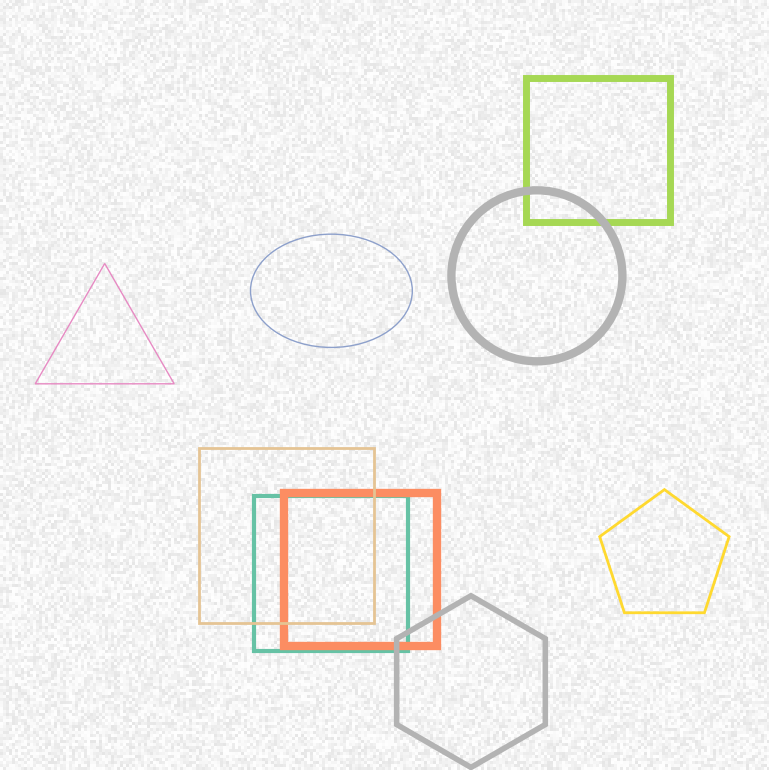[{"shape": "square", "thickness": 1.5, "radius": 0.5, "center": [0.43, 0.255]}, {"shape": "square", "thickness": 3, "radius": 0.5, "center": [0.468, 0.26]}, {"shape": "oval", "thickness": 0.5, "radius": 0.53, "center": [0.43, 0.622]}, {"shape": "triangle", "thickness": 0.5, "radius": 0.52, "center": [0.136, 0.554]}, {"shape": "square", "thickness": 2.5, "radius": 0.47, "center": [0.776, 0.806]}, {"shape": "pentagon", "thickness": 1, "radius": 0.44, "center": [0.863, 0.276]}, {"shape": "square", "thickness": 1, "radius": 0.57, "center": [0.372, 0.305]}, {"shape": "hexagon", "thickness": 2, "radius": 0.56, "center": [0.612, 0.115]}, {"shape": "circle", "thickness": 3, "radius": 0.56, "center": [0.697, 0.642]}]